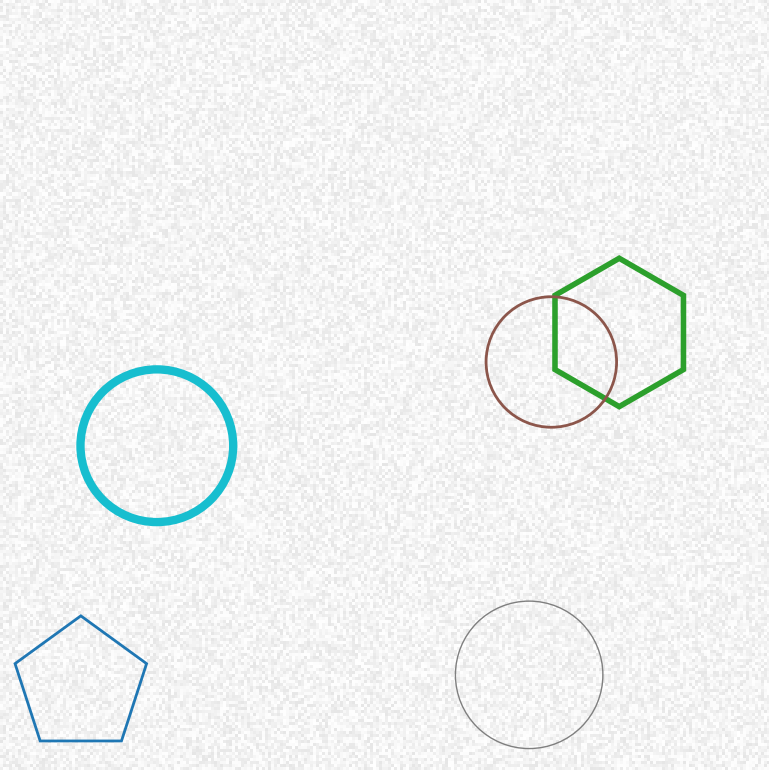[{"shape": "pentagon", "thickness": 1, "radius": 0.45, "center": [0.105, 0.11]}, {"shape": "hexagon", "thickness": 2, "radius": 0.48, "center": [0.804, 0.568]}, {"shape": "circle", "thickness": 1, "radius": 0.42, "center": [0.716, 0.53]}, {"shape": "circle", "thickness": 0.5, "radius": 0.48, "center": [0.687, 0.124]}, {"shape": "circle", "thickness": 3, "radius": 0.5, "center": [0.204, 0.421]}]